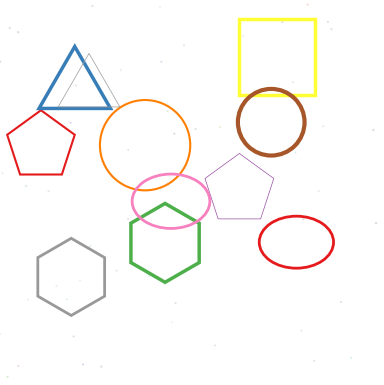[{"shape": "pentagon", "thickness": 1.5, "radius": 0.46, "center": [0.106, 0.621]}, {"shape": "oval", "thickness": 2, "radius": 0.48, "center": [0.77, 0.371]}, {"shape": "triangle", "thickness": 2.5, "radius": 0.54, "center": [0.194, 0.772]}, {"shape": "hexagon", "thickness": 2.5, "radius": 0.51, "center": [0.429, 0.369]}, {"shape": "pentagon", "thickness": 0.5, "radius": 0.47, "center": [0.622, 0.507]}, {"shape": "circle", "thickness": 1.5, "radius": 0.59, "center": [0.377, 0.623]}, {"shape": "square", "thickness": 2.5, "radius": 0.5, "center": [0.72, 0.852]}, {"shape": "circle", "thickness": 3, "radius": 0.43, "center": [0.704, 0.683]}, {"shape": "oval", "thickness": 2, "radius": 0.5, "center": [0.444, 0.477]}, {"shape": "triangle", "thickness": 0.5, "radius": 0.46, "center": [0.231, 0.769]}, {"shape": "hexagon", "thickness": 2, "radius": 0.5, "center": [0.185, 0.281]}]